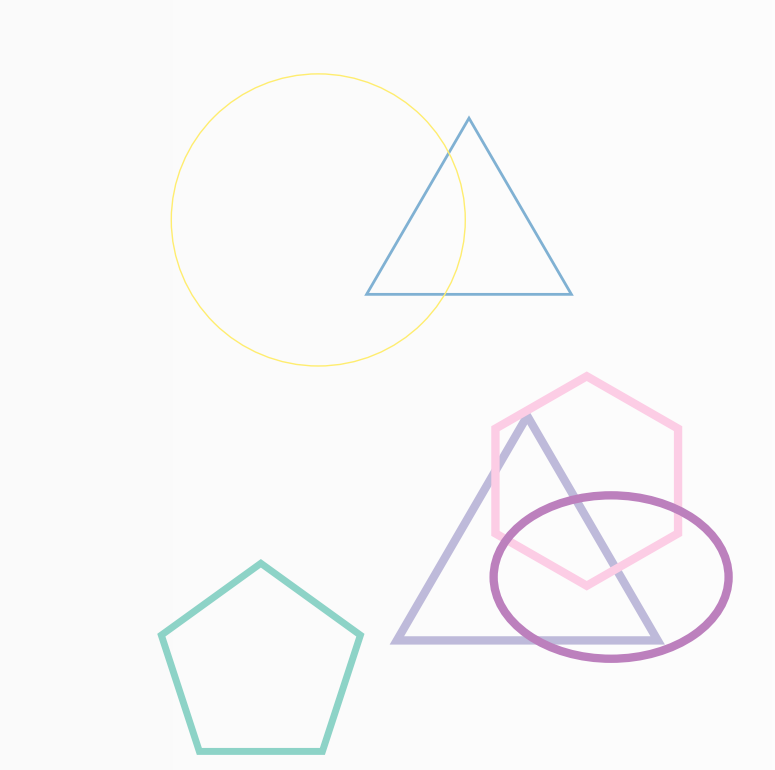[{"shape": "pentagon", "thickness": 2.5, "radius": 0.68, "center": [0.337, 0.133]}, {"shape": "triangle", "thickness": 3, "radius": 0.97, "center": [0.68, 0.265]}, {"shape": "triangle", "thickness": 1, "radius": 0.76, "center": [0.605, 0.694]}, {"shape": "hexagon", "thickness": 3, "radius": 0.68, "center": [0.757, 0.375]}, {"shape": "oval", "thickness": 3, "radius": 0.76, "center": [0.789, 0.251]}, {"shape": "circle", "thickness": 0.5, "radius": 0.95, "center": [0.411, 0.714]}]